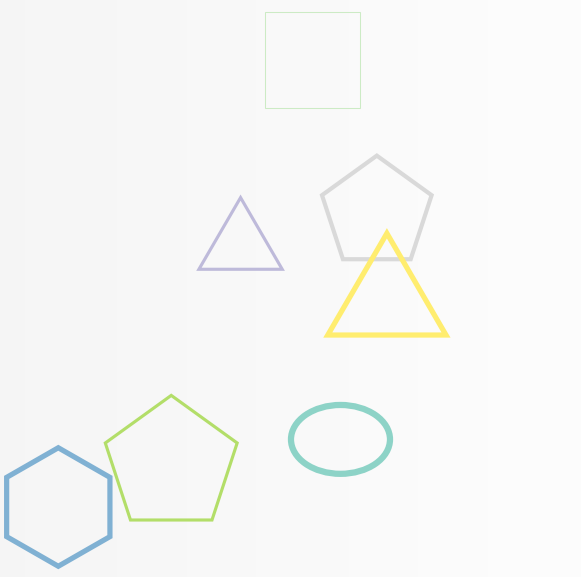[{"shape": "oval", "thickness": 3, "radius": 0.43, "center": [0.586, 0.238]}, {"shape": "triangle", "thickness": 1.5, "radius": 0.41, "center": [0.414, 0.574]}, {"shape": "hexagon", "thickness": 2.5, "radius": 0.51, "center": [0.1, 0.121]}, {"shape": "pentagon", "thickness": 1.5, "radius": 0.6, "center": [0.295, 0.195]}, {"shape": "pentagon", "thickness": 2, "radius": 0.5, "center": [0.648, 0.63]}, {"shape": "square", "thickness": 0.5, "radius": 0.41, "center": [0.538, 0.895]}, {"shape": "triangle", "thickness": 2.5, "radius": 0.59, "center": [0.666, 0.478]}]